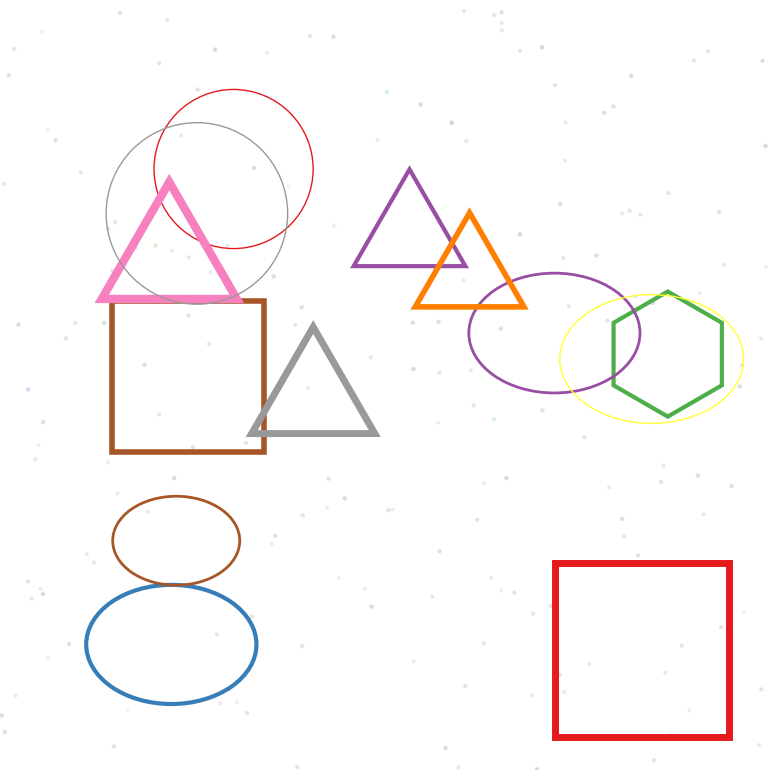[{"shape": "circle", "thickness": 0.5, "radius": 0.52, "center": [0.303, 0.78]}, {"shape": "square", "thickness": 2.5, "radius": 0.57, "center": [0.834, 0.156]}, {"shape": "oval", "thickness": 1.5, "radius": 0.55, "center": [0.222, 0.163]}, {"shape": "hexagon", "thickness": 1.5, "radius": 0.41, "center": [0.867, 0.54]}, {"shape": "oval", "thickness": 1, "radius": 0.56, "center": [0.72, 0.567]}, {"shape": "triangle", "thickness": 1.5, "radius": 0.42, "center": [0.532, 0.696]}, {"shape": "triangle", "thickness": 2, "radius": 0.41, "center": [0.61, 0.642]}, {"shape": "oval", "thickness": 0.5, "radius": 0.6, "center": [0.846, 0.534]}, {"shape": "oval", "thickness": 1, "radius": 0.41, "center": [0.229, 0.298]}, {"shape": "square", "thickness": 2, "radius": 0.49, "center": [0.244, 0.511]}, {"shape": "triangle", "thickness": 3, "radius": 0.51, "center": [0.22, 0.662]}, {"shape": "triangle", "thickness": 2.5, "radius": 0.46, "center": [0.407, 0.483]}, {"shape": "circle", "thickness": 0.5, "radius": 0.59, "center": [0.256, 0.723]}]